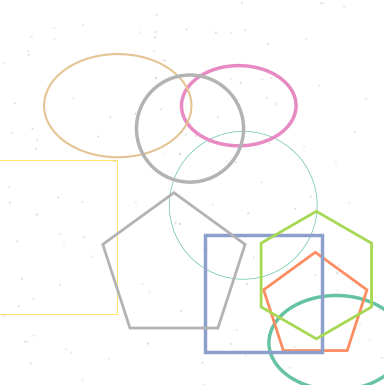[{"shape": "oval", "thickness": 2.5, "radius": 0.88, "center": [0.874, 0.11]}, {"shape": "circle", "thickness": 0.5, "radius": 0.96, "center": [0.632, 0.467]}, {"shape": "pentagon", "thickness": 2, "radius": 0.71, "center": [0.819, 0.204]}, {"shape": "square", "thickness": 2.5, "radius": 0.76, "center": [0.685, 0.237]}, {"shape": "oval", "thickness": 2.5, "radius": 0.74, "center": [0.62, 0.725]}, {"shape": "hexagon", "thickness": 2, "radius": 0.83, "center": [0.822, 0.286]}, {"shape": "square", "thickness": 0.5, "radius": 1.0, "center": [0.104, 0.385]}, {"shape": "oval", "thickness": 1.5, "radius": 0.96, "center": [0.306, 0.726]}, {"shape": "circle", "thickness": 2.5, "radius": 0.7, "center": [0.494, 0.666]}, {"shape": "pentagon", "thickness": 2, "radius": 0.97, "center": [0.452, 0.305]}]